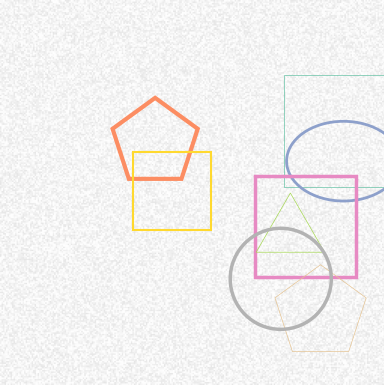[{"shape": "square", "thickness": 0.5, "radius": 0.73, "center": [0.885, 0.66]}, {"shape": "pentagon", "thickness": 3, "radius": 0.58, "center": [0.403, 0.63]}, {"shape": "oval", "thickness": 2, "radius": 0.74, "center": [0.892, 0.581]}, {"shape": "square", "thickness": 2.5, "radius": 0.65, "center": [0.793, 0.412]}, {"shape": "triangle", "thickness": 0.5, "radius": 0.51, "center": [0.754, 0.396]}, {"shape": "square", "thickness": 1.5, "radius": 0.51, "center": [0.448, 0.503]}, {"shape": "pentagon", "thickness": 0.5, "radius": 0.62, "center": [0.833, 0.188]}, {"shape": "circle", "thickness": 2.5, "radius": 0.66, "center": [0.729, 0.276]}]